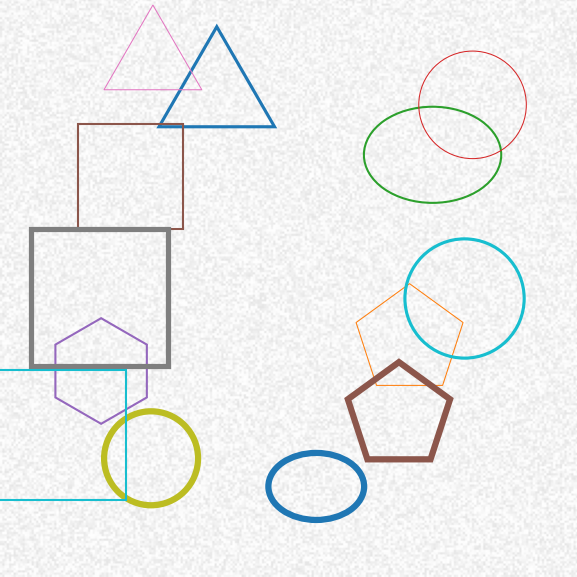[{"shape": "triangle", "thickness": 1.5, "radius": 0.58, "center": [0.375, 0.837]}, {"shape": "oval", "thickness": 3, "radius": 0.41, "center": [0.548, 0.157]}, {"shape": "pentagon", "thickness": 0.5, "radius": 0.49, "center": [0.709, 0.411]}, {"shape": "oval", "thickness": 1, "radius": 0.59, "center": [0.749, 0.731]}, {"shape": "circle", "thickness": 0.5, "radius": 0.47, "center": [0.818, 0.818]}, {"shape": "hexagon", "thickness": 1, "radius": 0.46, "center": [0.175, 0.357]}, {"shape": "square", "thickness": 1, "radius": 0.46, "center": [0.226, 0.693]}, {"shape": "pentagon", "thickness": 3, "radius": 0.47, "center": [0.691, 0.279]}, {"shape": "triangle", "thickness": 0.5, "radius": 0.49, "center": [0.265, 0.893]}, {"shape": "square", "thickness": 2.5, "radius": 0.6, "center": [0.172, 0.484]}, {"shape": "circle", "thickness": 3, "radius": 0.41, "center": [0.262, 0.206]}, {"shape": "circle", "thickness": 1.5, "radius": 0.52, "center": [0.804, 0.482]}, {"shape": "square", "thickness": 1, "radius": 0.56, "center": [0.106, 0.245]}]